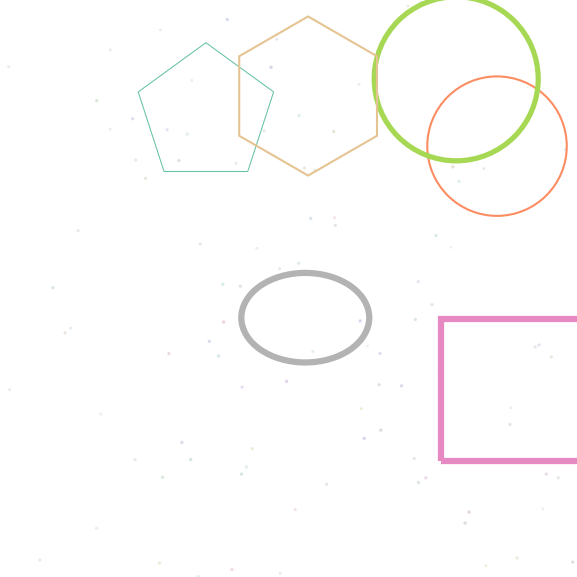[{"shape": "pentagon", "thickness": 0.5, "radius": 0.62, "center": [0.357, 0.802]}, {"shape": "circle", "thickness": 1, "radius": 0.6, "center": [0.861, 0.746]}, {"shape": "square", "thickness": 3, "radius": 0.62, "center": [0.887, 0.324]}, {"shape": "circle", "thickness": 2.5, "radius": 0.71, "center": [0.79, 0.863]}, {"shape": "hexagon", "thickness": 1, "radius": 0.69, "center": [0.533, 0.833]}, {"shape": "oval", "thickness": 3, "radius": 0.55, "center": [0.529, 0.449]}]